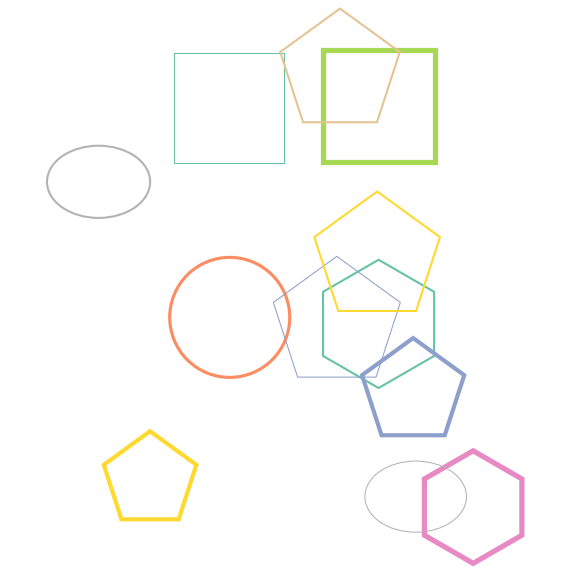[{"shape": "hexagon", "thickness": 1, "radius": 0.56, "center": [0.656, 0.438]}, {"shape": "square", "thickness": 0.5, "radius": 0.48, "center": [0.397, 0.812]}, {"shape": "circle", "thickness": 1.5, "radius": 0.52, "center": [0.398, 0.45]}, {"shape": "pentagon", "thickness": 2, "radius": 0.47, "center": [0.715, 0.321]}, {"shape": "pentagon", "thickness": 0.5, "radius": 0.58, "center": [0.583, 0.44]}, {"shape": "hexagon", "thickness": 2.5, "radius": 0.49, "center": [0.819, 0.121]}, {"shape": "square", "thickness": 2.5, "radius": 0.48, "center": [0.656, 0.815]}, {"shape": "pentagon", "thickness": 2, "radius": 0.42, "center": [0.26, 0.168]}, {"shape": "pentagon", "thickness": 1, "radius": 0.57, "center": [0.653, 0.553]}, {"shape": "pentagon", "thickness": 1, "radius": 0.54, "center": [0.589, 0.875]}, {"shape": "oval", "thickness": 1, "radius": 0.45, "center": [0.171, 0.684]}, {"shape": "oval", "thickness": 0.5, "radius": 0.44, "center": [0.72, 0.139]}]